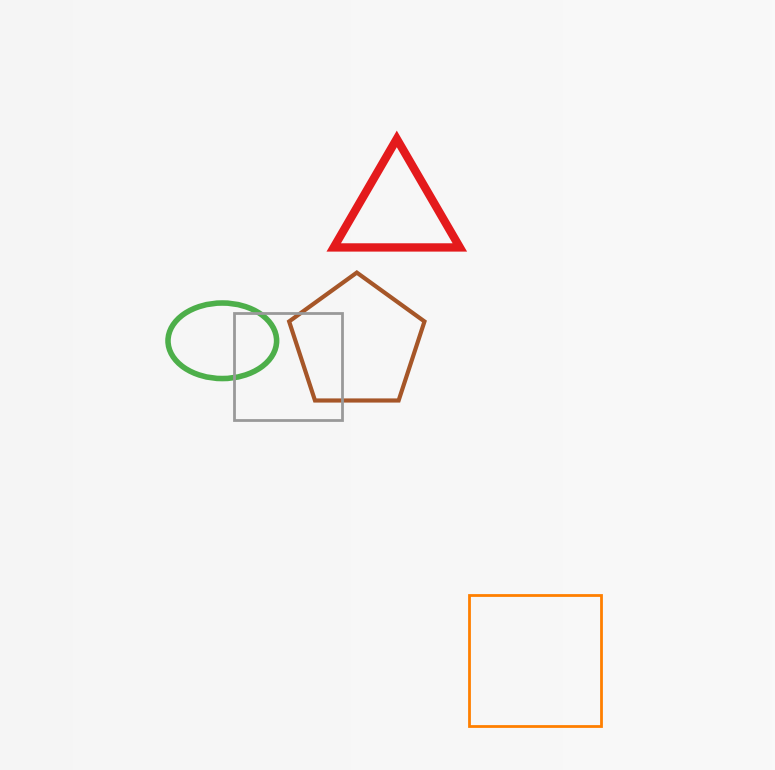[{"shape": "triangle", "thickness": 3, "radius": 0.47, "center": [0.512, 0.726]}, {"shape": "oval", "thickness": 2, "radius": 0.35, "center": [0.287, 0.557]}, {"shape": "square", "thickness": 1, "radius": 0.43, "center": [0.69, 0.142]}, {"shape": "pentagon", "thickness": 1.5, "radius": 0.46, "center": [0.46, 0.554]}, {"shape": "square", "thickness": 1, "radius": 0.35, "center": [0.371, 0.524]}]